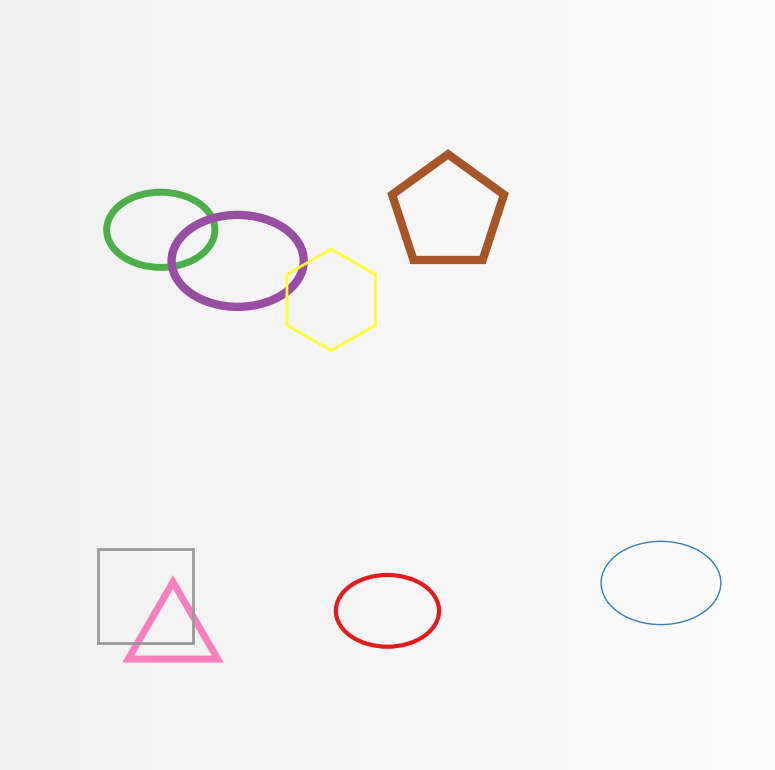[{"shape": "oval", "thickness": 1.5, "radius": 0.33, "center": [0.5, 0.207]}, {"shape": "oval", "thickness": 0.5, "radius": 0.39, "center": [0.853, 0.243]}, {"shape": "oval", "thickness": 2.5, "radius": 0.35, "center": [0.207, 0.702]}, {"shape": "oval", "thickness": 3, "radius": 0.43, "center": [0.307, 0.661]}, {"shape": "hexagon", "thickness": 1, "radius": 0.33, "center": [0.427, 0.611]}, {"shape": "pentagon", "thickness": 3, "radius": 0.38, "center": [0.578, 0.724]}, {"shape": "triangle", "thickness": 2.5, "radius": 0.33, "center": [0.223, 0.177]}, {"shape": "square", "thickness": 1, "radius": 0.31, "center": [0.188, 0.226]}]